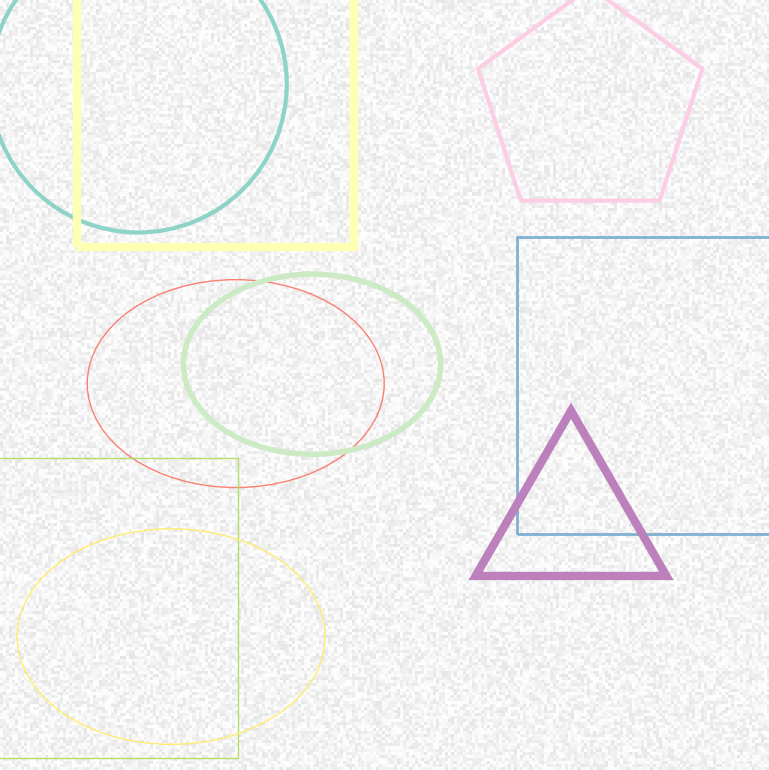[{"shape": "circle", "thickness": 1.5, "radius": 0.96, "center": [0.18, 0.891]}, {"shape": "square", "thickness": 3, "radius": 0.9, "center": [0.28, 0.859]}, {"shape": "oval", "thickness": 0.5, "radius": 0.96, "center": [0.306, 0.502]}, {"shape": "square", "thickness": 1, "radius": 0.96, "center": [0.864, 0.5]}, {"shape": "square", "thickness": 0.5, "radius": 0.98, "center": [0.114, 0.21]}, {"shape": "pentagon", "thickness": 1.5, "radius": 0.77, "center": [0.766, 0.863]}, {"shape": "triangle", "thickness": 3, "radius": 0.72, "center": [0.742, 0.324]}, {"shape": "oval", "thickness": 2, "radius": 0.84, "center": [0.405, 0.527]}, {"shape": "oval", "thickness": 0.5, "radius": 1.0, "center": [0.222, 0.173]}]